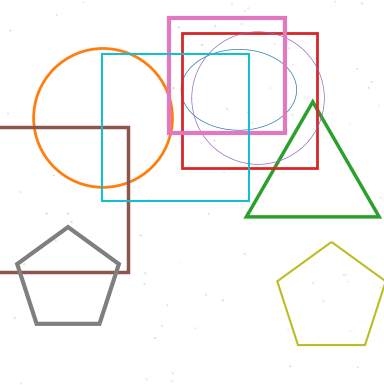[{"shape": "oval", "thickness": 0.5, "radius": 0.75, "center": [0.62, 0.767]}, {"shape": "circle", "thickness": 2, "radius": 0.9, "center": [0.268, 0.694]}, {"shape": "triangle", "thickness": 2.5, "radius": 1.0, "center": [0.812, 0.536]}, {"shape": "square", "thickness": 2, "radius": 0.87, "center": [0.649, 0.74]}, {"shape": "circle", "thickness": 0.5, "radius": 0.86, "center": [0.67, 0.745]}, {"shape": "square", "thickness": 2.5, "radius": 0.94, "center": [0.145, 0.482]}, {"shape": "square", "thickness": 3, "radius": 0.75, "center": [0.589, 0.804]}, {"shape": "pentagon", "thickness": 3, "radius": 0.69, "center": [0.177, 0.271]}, {"shape": "pentagon", "thickness": 1.5, "radius": 0.74, "center": [0.861, 0.224]}, {"shape": "square", "thickness": 1.5, "radius": 0.95, "center": [0.457, 0.668]}]